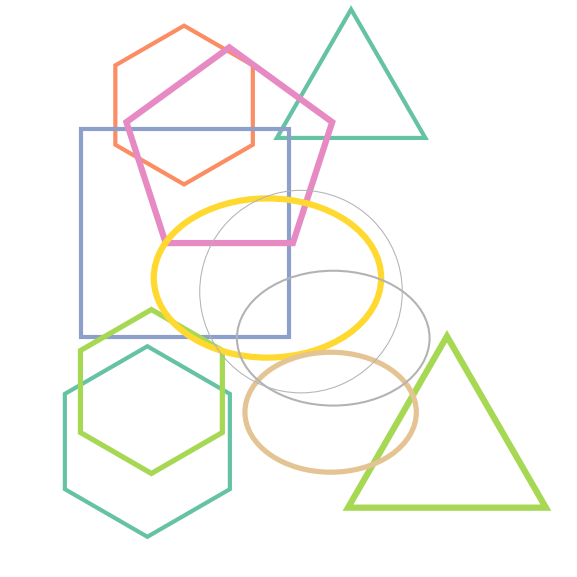[{"shape": "triangle", "thickness": 2, "radius": 0.74, "center": [0.608, 0.834]}, {"shape": "hexagon", "thickness": 2, "radius": 0.82, "center": [0.255, 0.235]}, {"shape": "hexagon", "thickness": 2, "radius": 0.69, "center": [0.319, 0.817]}, {"shape": "square", "thickness": 2, "radius": 0.9, "center": [0.32, 0.596]}, {"shape": "pentagon", "thickness": 3, "radius": 0.94, "center": [0.397, 0.73]}, {"shape": "triangle", "thickness": 3, "radius": 0.99, "center": [0.774, 0.219]}, {"shape": "hexagon", "thickness": 2.5, "radius": 0.71, "center": [0.262, 0.321]}, {"shape": "oval", "thickness": 3, "radius": 0.98, "center": [0.463, 0.518]}, {"shape": "oval", "thickness": 2.5, "radius": 0.74, "center": [0.573, 0.285]}, {"shape": "oval", "thickness": 1, "radius": 0.83, "center": [0.577, 0.414]}, {"shape": "circle", "thickness": 0.5, "radius": 0.88, "center": [0.521, 0.494]}]